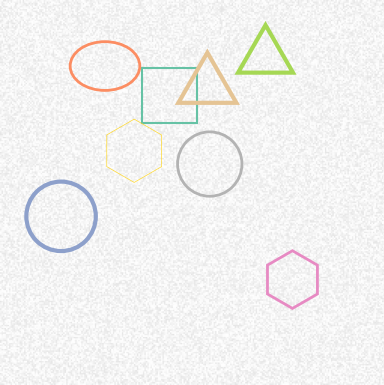[{"shape": "square", "thickness": 1.5, "radius": 0.36, "center": [0.44, 0.753]}, {"shape": "oval", "thickness": 2, "radius": 0.45, "center": [0.273, 0.828]}, {"shape": "circle", "thickness": 3, "radius": 0.45, "center": [0.159, 0.438]}, {"shape": "hexagon", "thickness": 2, "radius": 0.37, "center": [0.76, 0.274]}, {"shape": "triangle", "thickness": 3, "radius": 0.41, "center": [0.69, 0.852]}, {"shape": "hexagon", "thickness": 0.5, "radius": 0.41, "center": [0.349, 0.608]}, {"shape": "triangle", "thickness": 3, "radius": 0.43, "center": [0.539, 0.776]}, {"shape": "circle", "thickness": 2, "radius": 0.42, "center": [0.545, 0.574]}]